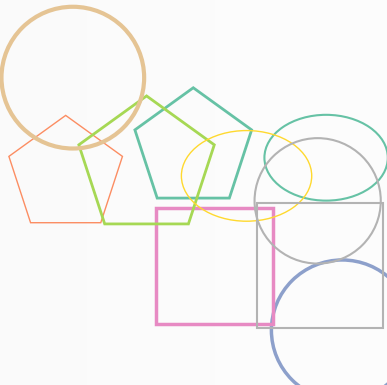[{"shape": "oval", "thickness": 1.5, "radius": 0.8, "center": [0.842, 0.59]}, {"shape": "pentagon", "thickness": 2, "radius": 0.79, "center": [0.499, 0.614]}, {"shape": "pentagon", "thickness": 1, "radius": 0.77, "center": [0.169, 0.546]}, {"shape": "circle", "thickness": 2.5, "radius": 0.91, "center": [0.883, 0.142]}, {"shape": "square", "thickness": 2.5, "radius": 0.76, "center": [0.554, 0.309]}, {"shape": "pentagon", "thickness": 2, "radius": 0.92, "center": [0.378, 0.567]}, {"shape": "oval", "thickness": 1, "radius": 0.84, "center": [0.636, 0.543]}, {"shape": "circle", "thickness": 3, "radius": 0.92, "center": [0.188, 0.798]}, {"shape": "square", "thickness": 1.5, "radius": 0.81, "center": [0.826, 0.311]}, {"shape": "circle", "thickness": 1.5, "radius": 0.81, "center": [0.82, 0.478]}]